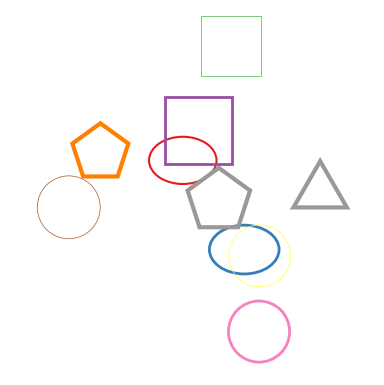[{"shape": "oval", "thickness": 1.5, "radius": 0.44, "center": [0.475, 0.583]}, {"shape": "oval", "thickness": 2, "radius": 0.45, "center": [0.634, 0.352]}, {"shape": "square", "thickness": 0.5, "radius": 0.39, "center": [0.6, 0.881]}, {"shape": "square", "thickness": 2, "radius": 0.44, "center": [0.515, 0.66]}, {"shape": "pentagon", "thickness": 3, "radius": 0.38, "center": [0.261, 0.603]}, {"shape": "circle", "thickness": 0.5, "radius": 0.4, "center": [0.675, 0.335]}, {"shape": "circle", "thickness": 0.5, "radius": 0.41, "center": [0.179, 0.461]}, {"shape": "circle", "thickness": 2, "radius": 0.4, "center": [0.673, 0.139]}, {"shape": "pentagon", "thickness": 3, "radius": 0.43, "center": [0.568, 0.479]}, {"shape": "triangle", "thickness": 3, "radius": 0.4, "center": [0.832, 0.501]}]